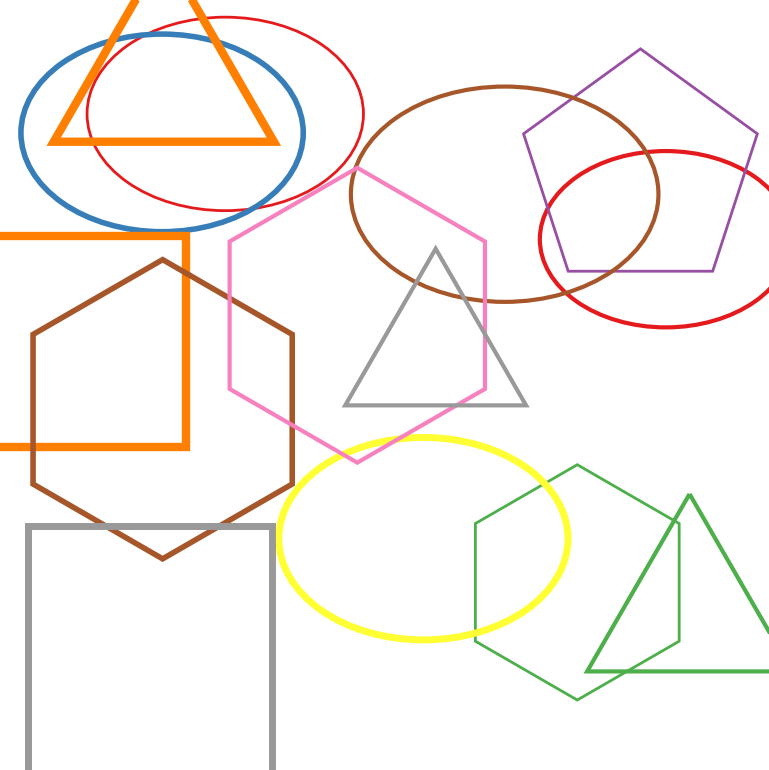[{"shape": "oval", "thickness": 1, "radius": 0.9, "center": [0.293, 0.852]}, {"shape": "oval", "thickness": 1.5, "radius": 0.82, "center": [0.865, 0.689]}, {"shape": "oval", "thickness": 2, "radius": 0.92, "center": [0.211, 0.827]}, {"shape": "triangle", "thickness": 1.5, "radius": 0.77, "center": [0.896, 0.205]}, {"shape": "hexagon", "thickness": 1, "radius": 0.76, "center": [0.75, 0.244]}, {"shape": "pentagon", "thickness": 1, "radius": 0.8, "center": [0.832, 0.777]}, {"shape": "triangle", "thickness": 3, "radius": 0.83, "center": [0.213, 0.898]}, {"shape": "square", "thickness": 3, "radius": 0.68, "center": [0.104, 0.556]}, {"shape": "oval", "thickness": 2.5, "radius": 0.94, "center": [0.55, 0.3]}, {"shape": "hexagon", "thickness": 2, "radius": 0.97, "center": [0.211, 0.469]}, {"shape": "oval", "thickness": 1.5, "radius": 1.0, "center": [0.655, 0.748]}, {"shape": "hexagon", "thickness": 1.5, "radius": 0.96, "center": [0.464, 0.591]}, {"shape": "triangle", "thickness": 1.5, "radius": 0.68, "center": [0.566, 0.541]}, {"shape": "square", "thickness": 2.5, "radius": 0.79, "center": [0.195, 0.158]}]